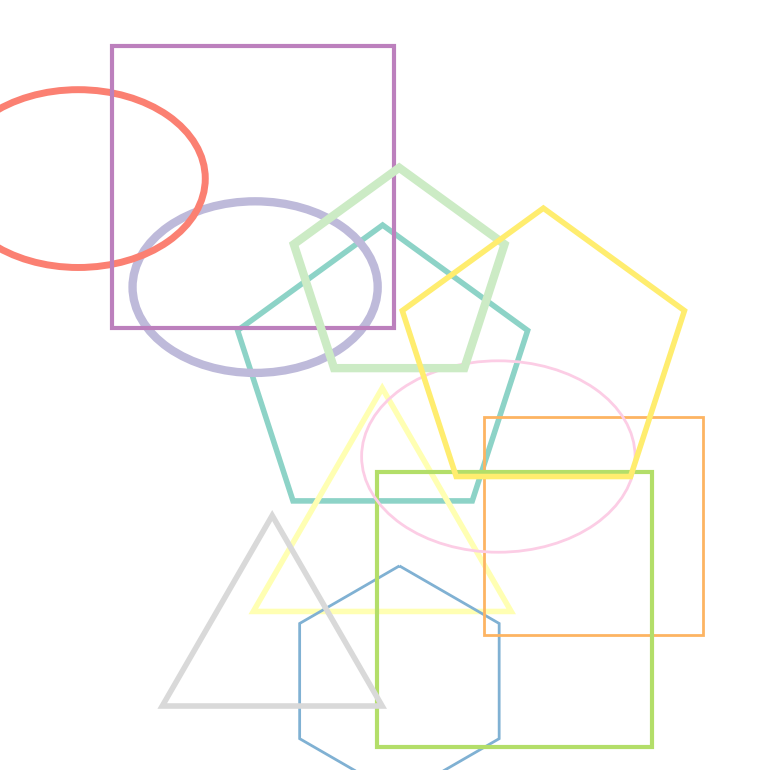[{"shape": "pentagon", "thickness": 2, "radius": 0.99, "center": [0.497, 0.51]}, {"shape": "triangle", "thickness": 2, "radius": 0.97, "center": [0.496, 0.303]}, {"shape": "oval", "thickness": 3, "radius": 0.8, "center": [0.331, 0.627]}, {"shape": "oval", "thickness": 2.5, "radius": 0.82, "center": [0.102, 0.768]}, {"shape": "hexagon", "thickness": 1, "radius": 0.75, "center": [0.519, 0.115]}, {"shape": "square", "thickness": 1, "radius": 0.71, "center": [0.771, 0.317]}, {"shape": "square", "thickness": 1.5, "radius": 0.89, "center": [0.669, 0.209]}, {"shape": "oval", "thickness": 1, "radius": 0.89, "center": [0.647, 0.407]}, {"shape": "triangle", "thickness": 2, "radius": 0.82, "center": [0.354, 0.166]}, {"shape": "square", "thickness": 1.5, "radius": 0.91, "center": [0.329, 0.757]}, {"shape": "pentagon", "thickness": 3, "radius": 0.72, "center": [0.518, 0.638]}, {"shape": "pentagon", "thickness": 2, "radius": 0.96, "center": [0.706, 0.537]}]